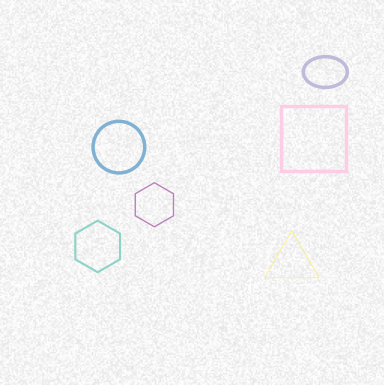[{"shape": "hexagon", "thickness": 1.5, "radius": 0.34, "center": [0.254, 0.36]}, {"shape": "oval", "thickness": 2.5, "radius": 0.29, "center": [0.845, 0.813]}, {"shape": "circle", "thickness": 2.5, "radius": 0.34, "center": [0.309, 0.618]}, {"shape": "square", "thickness": 2.5, "radius": 0.42, "center": [0.815, 0.64]}, {"shape": "hexagon", "thickness": 1, "radius": 0.29, "center": [0.401, 0.468]}, {"shape": "triangle", "thickness": 0.5, "radius": 0.41, "center": [0.758, 0.319]}]